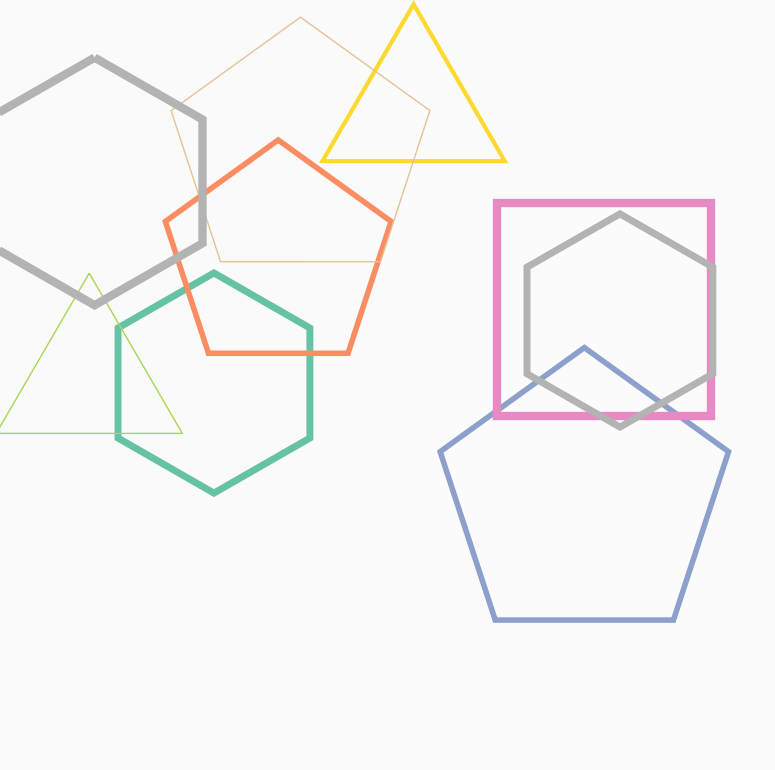[{"shape": "hexagon", "thickness": 2.5, "radius": 0.71, "center": [0.276, 0.503]}, {"shape": "pentagon", "thickness": 2, "radius": 0.77, "center": [0.359, 0.665]}, {"shape": "pentagon", "thickness": 2, "radius": 0.98, "center": [0.754, 0.353]}, {"shape": "square", "thickness": 3, "radius": 0.69, "center": [0.78, 0.598]}, {"shape": "triangle", "thickness": 0.5, "radius": 0.69, "center": [0.115, 0.507]}, {"shape": "triangle", "thickness": 1.5, "radius": 0.68, "center": [0.534, 0.859]}, {"shape": "pentagon", "thickness": 0.5, "radius": 0.88, "center": [0.388, 0.802]}, {"shape": "hexagon", "thickness": 3, "radius": 0.8, "center": [0.122, 0.764]}, {"shape": "hexagon", "thickness": 2.5, "radius": 0.69, "center": [0.8, 0.584]}]